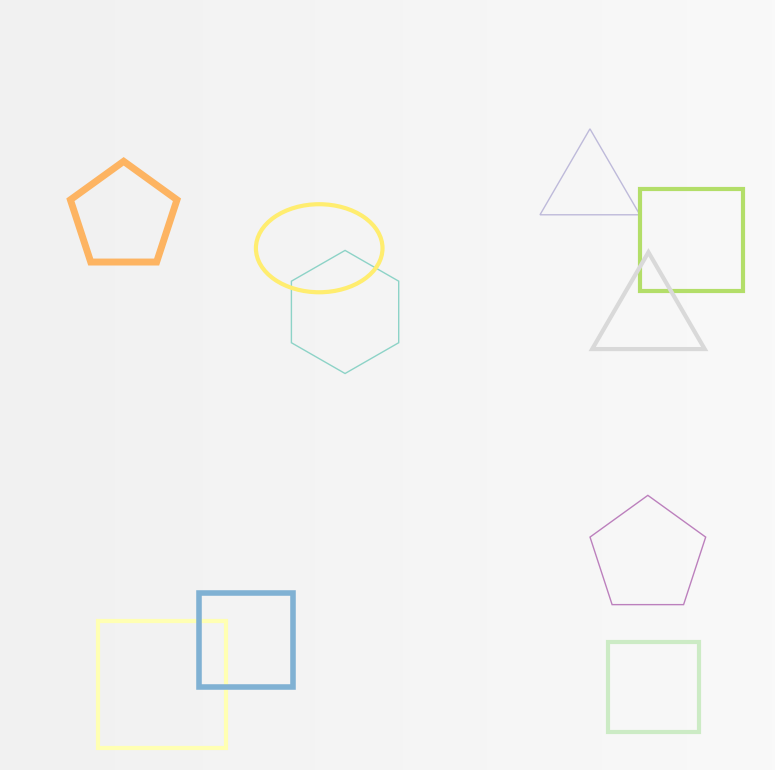[{"shape": "hexagon", "thickness": 0.5, "radius": 0.4, "center": [0.445, 0.595]}, {"shape": "square", "thickness": 1.5, "radius": 0.41, "center": [0.209, 0.111]}, {"shape": "triangle", "thickness": 0.5, "radius": 0.37, "center": [0.761, 0.758]}, {"shape": "square", "thickness": 2, "radius": 0.3, "center": [0.317, 0.169]}, {"shape": "pentagon", "thickness": 2.5, "radius": 0.36, "center": [0.16, 0.718]}, {"shape": "square", "thickness": 1.5, "radius": 0.33, "center": [0.892, 0.688]}, {"shape": "triangle", "thickness": 1.5, "radius": 0.42, "center": [0.837, 0.589]}, {"shape": "pentagon", "thickness": 0.5, "radius": 0.39, "center": [0.836, 0.278]}, {"shape": "square", "thickness": 1.5, "radius": 0.29, "center": [0.843, 0.108]}, {"shape": "oval", "thickness": 1.5, "radius": 0.41, "center": [0.412, 0.678]}]